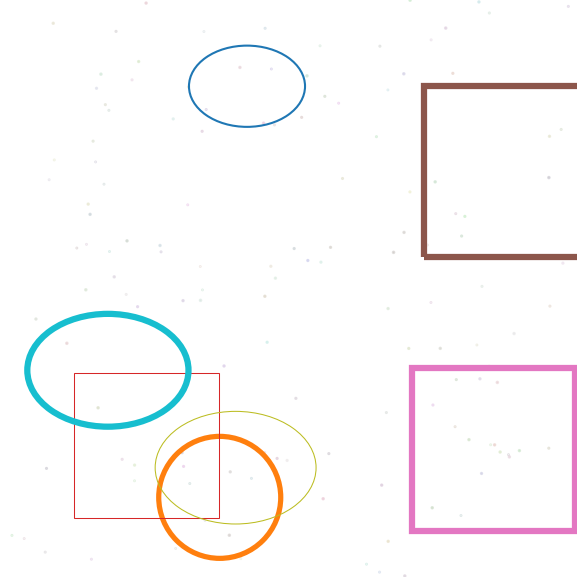[{"shape": "oval", "thickness": 1, "radius": 0.5, "center": [0.428, 0.85]}, {"shape": "circle", "thickness": 2.5, "radius": 0.53, "center": [0.38, 0.138]}, {"shape": "square", "thickness": 0.5, "radius": 0.63, "center": [0.254, 0.227]}, {"shape": "square", "thickness": 3, "radius": 0.74, "center": [0.883, 0.702]}, {"shape": "square", "thickness": 3, "radius": 0.7, "center": [0.855, 0.221]}, {"shape": "oval", "thickness": 0.5, "radius": 0.7, "center": [0.408, 0.189]}, {"shape": "oval", "thickness": 3, "radius": 0.7, "center": [0.187, 0.358]}]